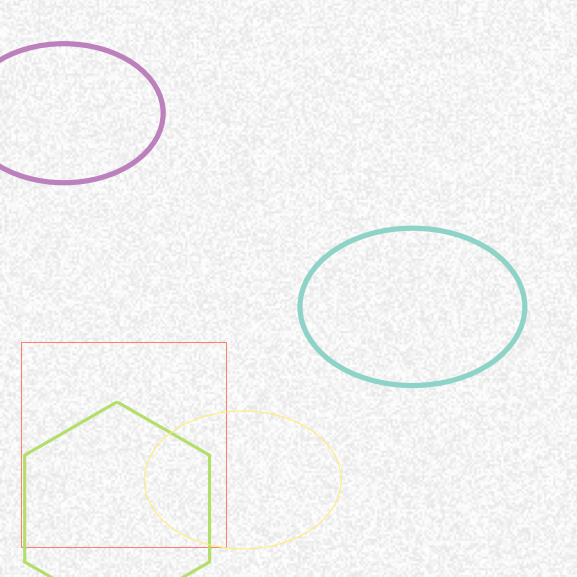[{"shape": "oval", "thickness": 2.5, "radius": 0.97, "center": [0.714, 0.468]}, {"shape": "square", "thickness": 0.5, "radius": 0.89, "center": [0.214, 0.229]}, {"shape": "hexagon", "thickness": 1.5, "radius": 0.92, "center": [0.203, 0.118]}, {"shape": "oval", "thickness": 2.5, "radius": 0.86, "center": [0.111, 0.803]}, {"shape": "oval", "thickness": 0.5, "radius": 0.85, "center": [0.42, 0.168]}]